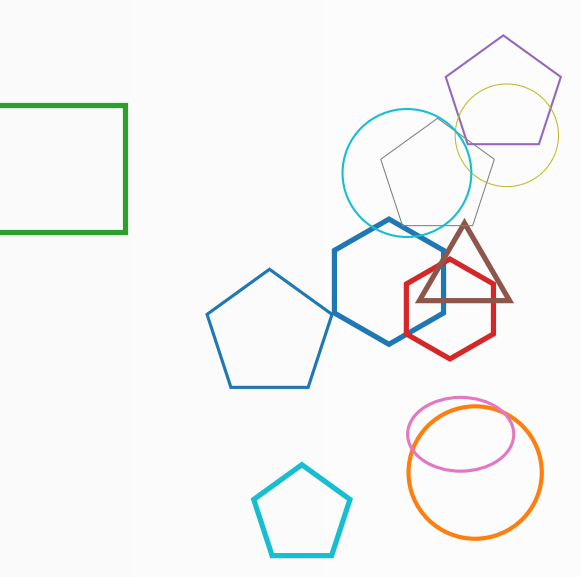[{"shape": "pentagon", "thickness": 1.5, "radius": 0.57, "center": [0.464, 0.42]}, {"shape": "hexagon", "thickness": 2.5, "radius": 0.54, "center": [0.669, 0.511]}, {"shape": "circle", "thickness": 2, "radius": 0.57, "center": [0.817, 0.181]}, {"shape": "square", "thickness": 2.5, "radius": 0.55, "center": [0.104, 0.707]}, {"shape": "hexagon", "thickness": 2.5, "radius": 0.43, "center": [0.774, 0.464]}, {"shape": "pentagon", "thickness": 1, "radius": 0.52, "center": [0.866, 0.834]}, {"shape": "triangle", "thickness": 2.5, "radius": 0.45, "center": [0.799, 0.523]}, {"shape": "oval", "thickness": 1.5, "radius": 0.46, "center": [0.793, 0.247]}, {"shape": "pentagon", "thickness": 0.5, "radius": 0.51, "center": [0.753, 0.692]}, {"shape": "circle", "thickness": 0.5, "radius": 0.44, "center": [0.872, 0.765]}, {"shape": "circle", "thickness": 1, "radius": 0.55, "center": [0.7, 0.7]}, {"shape": "pentagon", "thickness": 2.5, "radius": 0.44, "center": [0.519, 0.107]}]